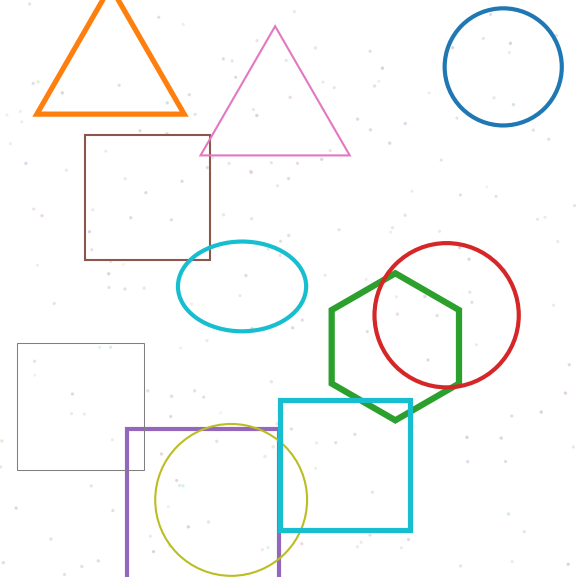[{"shape": "circle", "thickness": 2, "radius": 0.51, "center": [0.871, 0.883]}, {"shape": "triangle", "thickness": 2.5, "radius": 0.74, "center": [0.191, 0.875]}, {"shape": "hexagon", "thickness": 3, "radius": 0.64, "center": [0.685, 0.399]}, {"shape": "circle", "thickness": 2, "radius": 0.62, "center": [0.773, 0.453]}, {"shape": "square", "thickness": 2, "radius": 0.66, "center": [0.352, 0.125]}, {"shape": "square", "thickness": 1, "radius": 0.54, "center": [0.255, 0.658]}, {"shape": "triangle", "thickness": 1, "radius": 0.75, "center": [0.476, 0.805]}, {"shape": "square", "thickness": 0.5, "radius": 0.55, "center": [0.14, 0.296]}, {"shape": "circle", "thickness": 1, "radius": 0.66, "center": [0.4, 0.134]}, {"shape": "oval", "thickness": 2, "radius": 0.56, "center": [0.419, 0.503]}, {"shape": "square", "thickness": 2.5, "radius": 0.56, "center": [0.597, 0.194]}]